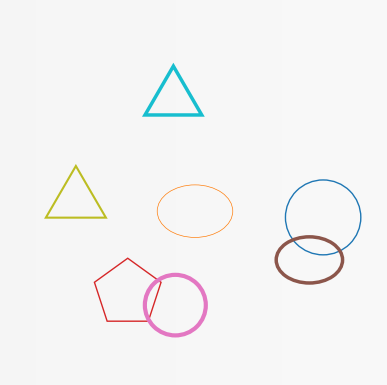[{"shape": "circle", "thickness": 1, "radius": 0.49, "center": [0.834, 0.435]}, {"shape": "oval", "thickness": 0.5, "radius": 0.49, "center": [0.503, 0.452]}, {"shape": "pentagon", "thickness": 1, "radius": 0.45, "center": [0.33, 0.239]}, {"shape": "oval", "thickness": 2.5, "radius": 0.43, "center": [0.798, 0.325]}, {"shape": "circle", "thickness": 3, "radius": 0.39, "center": [0.452, 0.207]}, {"shape": "triangle", "thickness": 1.5, "radius": 0.45, "center": [0.196, 0.479]}, {"shape": "triangle", "thickness": 2.5, "radius": 0.42, "center": [0.447, 0.744]}]